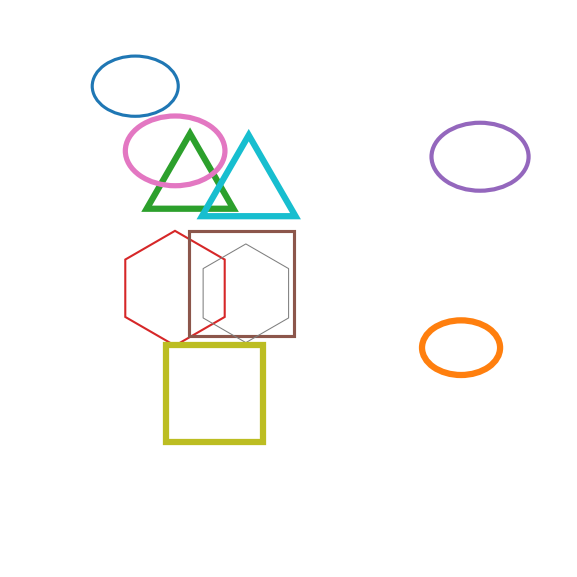[{"shape": "oval", "thickness": 1.5, "radius": 0.37, "center": [0.234, 0.85]}, {"shape": "oval", "thickness": 3, "radius": 0.34, "center": [0.798, 0.397]}, {"shape": "triangle", "thickness": 3, "radius": 0.43, "center": [0.329, 0.681]}, {"shape": "hexagon", "thickness": 1, "radius": 0.5, "center": [0.303, 0.5]}, {"shape": "oval", "thickness": 2, "radius": 0.42, "center": [0.831, 0.728]}, {"shape": "square", "thickness": 1.5, "radius": 0.46, "center": [0.418, 0.508]}, {"shape": "oval", "thickness": 2.5, "radius": 0.43, "center": [0.303, 0.738]}, {"shape": "hexagon", "thickness": 0.5, "radius": 0.43, "center": [0.426, 0.491]}, {"shape": "square", "thickness": 3, "radius": 0.42, "center": [0.372, 0.317]}, {"shape": "triangle", "thickness": 3, "radius": 0.47, "center": [0.431, 0.672]}]